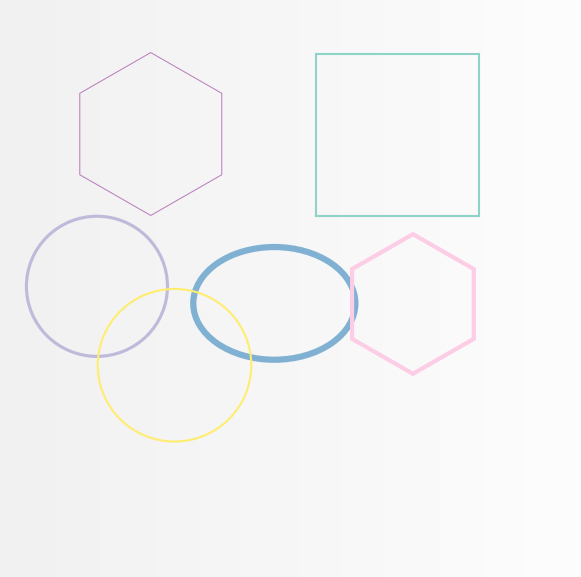[{"shape": "square", "thickness": 1, "radius": 0.7, "center": [0.684, 0.765]}, {"shape": "circle", "thickness": 1.5, "radius": 0.61, "center": [0.167, 0.503]}, {"shape": "oval", "thickness": 3, "radius": 0.7, "center": [0.472, 0.474]}, {"shape": "hexagon", "thickness": 2, "radius": 0.6, "center": [0.71, 0.473]}, {"shape": "hexagon", "thickness": 0.5, "radius": 0.71, "center": [0.259, 0.767]}, {"shape": "circle", "thickness": 1, "radius": 0.66, "center": [0.3, 0.367]}]